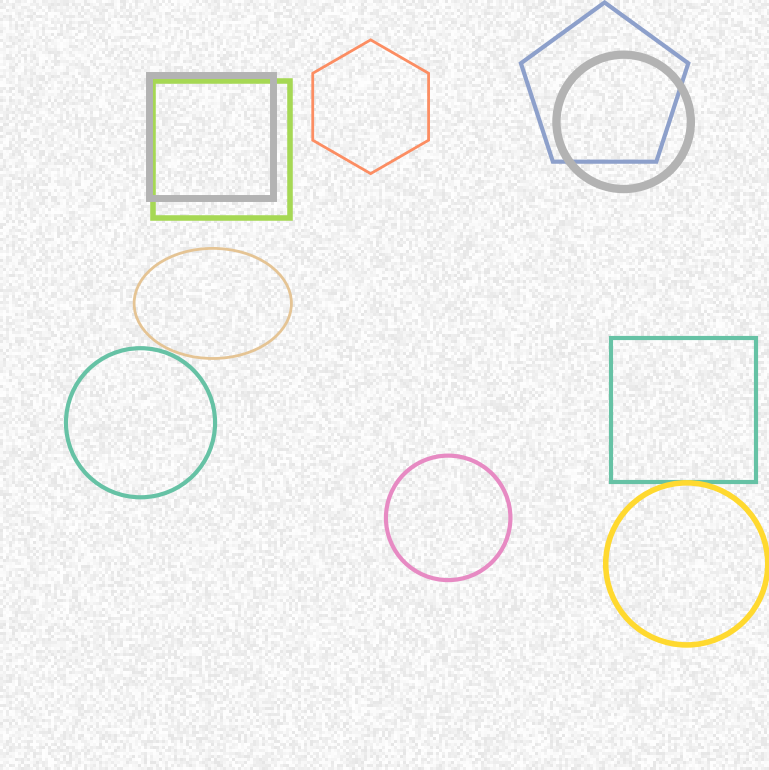[{"shape": "circle", "thickness": 1.5, "radius": 0.48, "center": [0.182, 0.451]}, {"shape": "square", "thickness": 1.5, "radius": 0.47, "center": [0.888, 0.467]}, {"shape": "hexagon", "thickness": 1, "radius": 0.43, "center": [0.481, 0.861]}, {"shape": "pentagon", "thickness": 1.5, "radius": 0.57, "center": [0.785, 0.883]}, {"shape": "circle", "thickness": 1.5, "radius": 0.4, "center": [0.582, 0.327]}, {"shape": "square", "thickness": 2, "radius": 0.44, "center": [0.288, 0.806]}, {"shape": "circle", "thickness": 2, "radius": 0.53, "center": [0.892, 0.268]}, {"shape": "oval", "thickness": 1, "radius": 0.51, "center": [0.276, 0.606]}, {"shape": "square", "thickness": 2.5, "radius": 0.4, "center": [0.274, 0.823]}, {"shape": "circle", "thickness": 3, "radius": 0.44, "center": [0.81, 0.842]}]